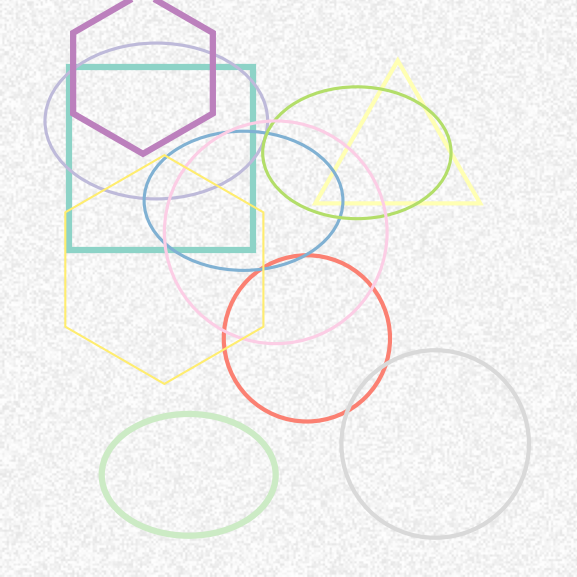[{"shape": "square", "thickness": 3, "radius": 0.79, "center": [0.279, 0.725]}, {"shape": "triangle", "thickness": 2, "radius": 0.82, "center": [0.689, 0.729]}, {"shape": "oval", "thickness": 1.5, "radius": 0.96, "center": [0.271, 0.79]}, {"shape": "circle", "thickness": 2, "radius": 0.72, "center": [0.531, 0.413]}, {"shape": "oval", "thickness": 1.5, "radius": 0.86, "center": [0.422, 0.651]}, {"shape": "oval", "thickness": 1.5, "radius": 0.82, "center": [0.618, 0.735]}, {"shape": "circle", "thickness": 1.5, "radius": 0.96, "center": [0.477, 0.597]}, {"shape": "circle", "thickness": 2, "radius": 0.81, "center": [0.754, 0.23]}, {"shape": "hexagon", "thickness": 3, "radius": 0.7, "center": [0.248, 0.872]}, {"shape": "oval", "thickness": 3, "radius": 0.75, "center": [0.327, 0.177]}, {"shape": "hexagon", "thickness": 1, "radius": 0.99, "center": [0.285, 0.532]}]